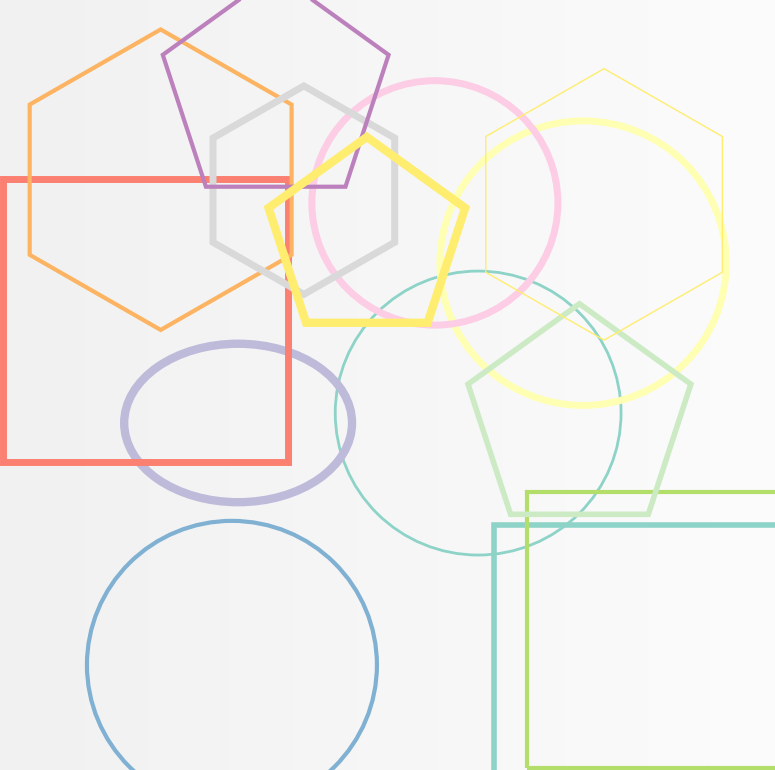[{"shape": "square", "thickness": 2, "radius": 0.98, "center": [0.832, 0.123]}, {"shape": "circle", "thickness": 1, "radius": 0.92, "center": [0.617, 0.464]}, {"shape": "circle", "thickness": 2.5, "radius": 0.92, "center": [0.752, 0.658]}, {"shape": "oval", "thickness": 3, "radius": 0.74, "center": [0.307, 0.451]}, {"shape": "square", "thickness": 2.5, "radius": 0.92, "center": [0.188, 0.584]}, {"shape": "circle", "thickness": 1.5, "radius": 0.94, "center": [0.299, 0.136]}, {"shape": "hexagon", "thickness": 1.5, "radius": 0.98, "center": [0.207, 0.767]}, {"shape": "square", "thickness": 1.5, "radius": 0.9, "center": [0.858, 0.182]}, {"shape": "circle", "thickness": 2.5, "radius": 0.79, "center": [0.561, 0.736]}, {"shape": "hexagon", "thickness": 2.5, "radius": 0.68, "center": [0.392, 0.753]}, {"shape": "pentagon", "thickness": 1.5, "radius": 0.77, "center": [0.356, 0.881]}, {"shape": "pentagon", "thickness": 2, "radius": 0.76, "center": [0.748, 0.454]}, {"shape": "pentagon", "thickness": 3, "radius": 0.67, "center": [0.473, 0.689]}, {"shape": "hexagon", "thickness": 0.5, "radius": 0.88, "center": [0.779, 0.735]}]